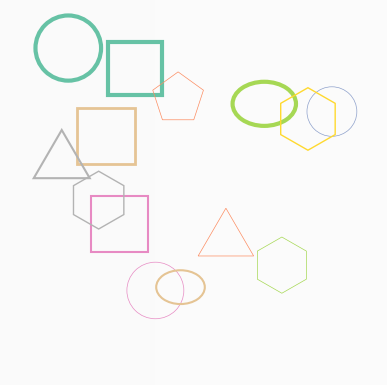[{"shape": "square", "thickness": 3, "radius": 0.35, "center": [0.348, 0.822]}, {"shape": "circle", "thickness": 3, "radius": 0.42, "center": [0.176, 0.875]}, {"shape": "triangle", "thickness": 0.5, "radius": 0.41, "center": [0.583, 0.376]}, {"shape": "pentagon", "thickness": 0.5, "radius": 0.34, "center": [0.46, 0.745]}, {"shape": "circle", "thickness": 0.5, "radius": 0.32, "center": [0.857, 0.71]}, {"shape": "square", "thickness": 1.5, "radius": 0.36, "center": [0.309, 0.419]}, {"shape": "circle", "thickness": 0.5, "radius": 0.37, "center": [0.401, 0.246]}, {"shape": "hexagon", "thickness": 0.5, "radius": 0.37, "center": [0.727, 0.311]}, {"shape": "oval", "thickness": 3, "radius": 0.41, "center": [0.682, 0.73]}, {"shape": "hexagon", "thickness": 1, "radius": 0.41, "center": [0.795, 0.691]}, {"shape": "square", "thickness": 2, "radius": 0.37, "center": [0.273, 0.647]}, {"shape": "oval", "thickness": 1.5, "radius": 0.31, "center": [0.466, 0.254]}, {"shape": "triangle", "thickness": 1.5, "radius": 0.42, "center": [0.159, 0.579]}, {"shape": "hexagon", "thickness": 1, "radius": 0.38, "center": [0.255, 0.48]}]